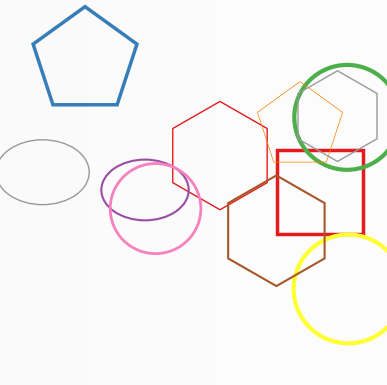[{"shape": "hexagon", "thickness": 1, "radius": 0.7, "center": [0.568, 0.596]}, {"shape": "square", "thickness": 2.5, "radius": 0.55, "center": [0.826, 0.501]}, {"shape": "pentagon", "thickness": 2.5, "radius": 0.7, "center": [0.219, 0.842]}, {"shape": "circle", "thickness": 3, "radius": 0.68, "center": [0.896, 0.695]}, {"shape": "oval", "thickness": 1.5, "radius": 0.56, "center": [0.374, 0.507]}, {"shape": "pentagon", "thickness": 0.5, "radius": 0.58, "center": [0.774, 0.672]}, {"shape": "circle", "thickness": 3, "radius": 0.71, "center": [0.899, 0.249]}, {"shape": "hexagon", "thickness": 1.5, "radius": 0.72, "center": [0.713, 0.401]}, {"shape": "circle", "thickness": 2, "radius": 0.58, "center": [0.401, 0.458]}, {"shape": "hexagon", "thickness": 1, "radius": 0.59, "center": [0.871, 0.698]}, {"shape": "oval", "thickness": 1, "radius": 0.6, "center": [0.11, 0.553]}]